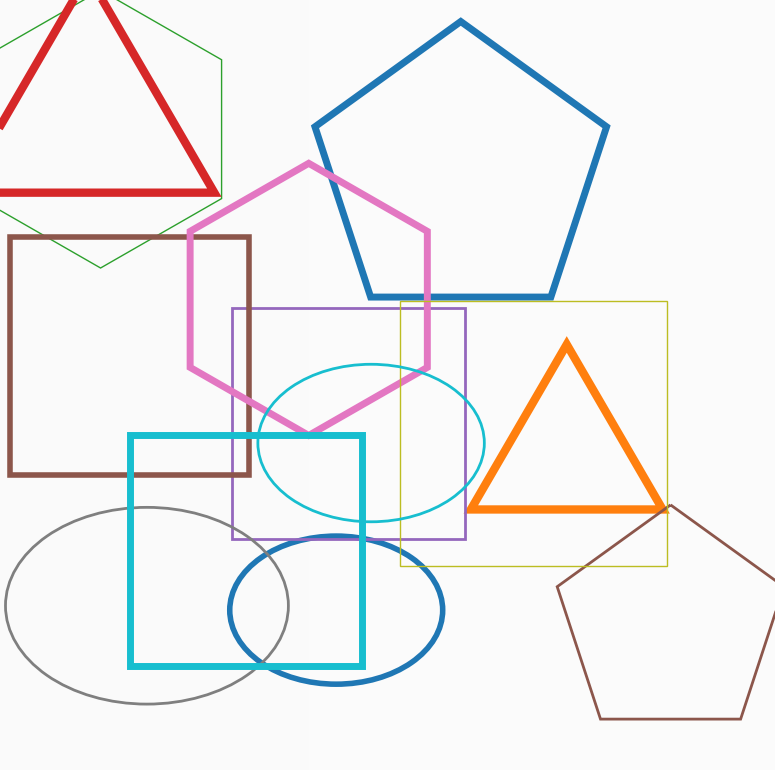[{"shape": "pentagon", "thickness": 2.5, "radius": 0.99, "center": [0.595, 0.774]}, {"shape": "oval", "thickness": 2, "radius": 0.69, "center": [0.434, 0.208]}, {"shape": "triangle", "thickness": 3, "radius": 0.71, "center": [0.731, 0.41]}, {"shape": "hexagon", "thickness": 0.5, "radius": 0.9, "center": [0.13, 0.832]}, {"shape": "triangle", "thickness": 3, "radius": 0.94, "center": [0.113, 0.844]}, {"shape": "square", "thickness": 1, "radius": 0.75, "center": [0.449, 0.45]}, {"shape": "pentagon", "thickness": 1, "radius": 0.77, "center": [0.865, 0.191]}, {"shape": "square", "thickness": 2, "radius": 0.77, "center": [0.167, 0.538]}, {"shape": "hexagon", "thickness": 2.5, "radius": 0.88, "center": [0.398, 0.611]}, {"shape": "oval", "thickness": 1, "radius": 0.91, "center": [0.19, 0.213]}, {"shape": "square", "thickness": 0.5, "radius": 0.86, "center": [0.689, 0.437]}, {"shape": "oval", "thickness": 1, "radius": 0.73, "center": [0.479, 0.425]}, {"shape": "square", "thickness": 2.5, "radius": 0.75, "center": [0.317, 0.285]}]